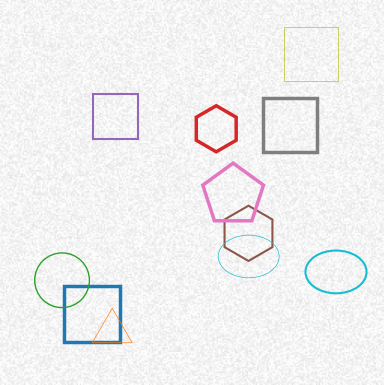[{"shape": "square", "thickness": 2.5, "radius": 0.36, "center": [0.238, 0.184]}, {"shape": "triangle", "thickness": 0.5, "radius": 0.3, "center": [0.291, 0.14]}, {"shape": "circle", "thickness": 1, "radius": 0.36, "center": [0.161, 0.272]}, {"shape": "hexagon", "thickness": 2.5, "radius": 0.3, "center": [0.562, 0.666]}, {"shape": "square", "thickness": 1.5, "radius": 0.3, "center": [0.3, 0.698]}, {"shape": "hexagon", "thickness": 1.5, "radius": 0.36, "center": [0.645, 0.394]}, {"shape": "pentagon", "thickness": 2.5, "radius": 0.41, "center": [0.606, 0.494]}, {"shape": "square", "thickness": 2.5, "radius": 0.35, "center": [0.753, 0.675]}, {"shape": "square", "thickness": 0.5, "radius": 0.35, "center": [0.809, 0.859]}, {"shape": "oval", "thickness": 0.5, "radius": 0.4, "center": [0.646, 0.334]}, {"shape": "oval", "thickness": 1.5, "radius": 0.4, "center": [0.873, 0.294]}]